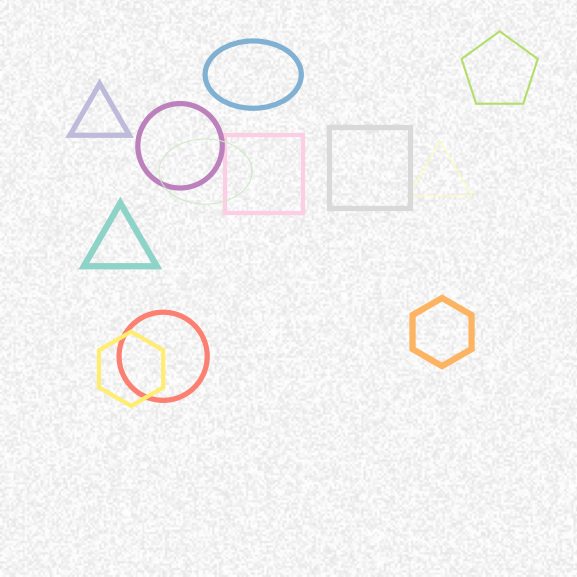[{"shape": "triangle", "thickness": 3, "radius": 0.37, "center": [0.208, 0.575]}, {"shape": "triangle", "thickness": 0.5, "radius": 0.32, "center": [0.762, 0.692]}, {"shape": "triangle", "thickness": 2.5, "radius": 0.3, "center": [0.173, 0.795]}, {"shape": "circle", "thickness": 2.5, "radius": 0.38, "center": [0.282, 0.382]}, {"shape": "oval", "thickness": 2.5, "radius": 0.42, "center": [0.438, 0.87]}, {"shape": "hexagon", "thickness": 3, "radius": 0.29, "center": [0.765, 0.424]}, {"shape": "pentagon", "thickness": 1, "radius": 0.35, "center": [0.865, 0.876]}, {"shape": "square", "thickness": 2, "radius": 0.34, "center": [0.457, 0.697]}, {"shape": "square", "thickness": 2.5, "radius": 0.35, "center": [0.64, 0.709]}, {"shape": "circle", "thickness": 2.5, "radius": 0.37, "center": [0.312, 0.747]}, {"shape": "oval", "thickness": 0.5, "radius": 0.4, "center": [0.356, 0.702]}, {"shape": "hexagon", "thickness": 2, "radius": 0.32, "center": [0.227, 0.36]}]